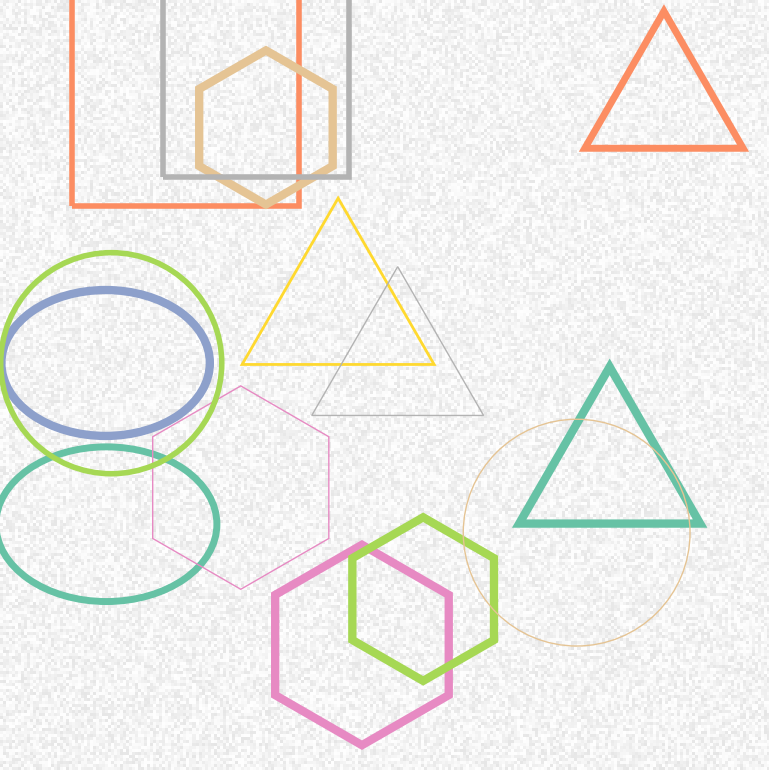[{"shape": "triangle", "thickness": 3, "radius": 0.68, "center": [0.792, 0.388]}, {"shape": "oval", "thickness": 2.5, "radius": 0.72, "center": [0.138, 0.319]}, {"shape": "square", "thickness": 2, "radius": 0.74, "center": [0.241, 0.879]}, {"shape": "triangle", "thickness": 2.5, "radius": 0.59, "center": [0.862, 0.867]}, {"shape": "oval", "thickness": 3, "radius": 0.68, "center": [0.137, 0.529]}, {"shape": "hexagon", "thickness": 3, "radius": 0.65, "center": [0.47, 0.162]}, {"shape": "hexagon", "thickness": 0.5, "radius": 0.66, "center": [0.313, 0.367]}, {"shape": "hexagon", "thickness": 3, "radius": 0.53, "center": [0.55, 0.222]}, {"shape": "circle", "thickness": 2, "radius": 0.72, "center": [0.144, 0.528]}, {"shape": "triangle", "thickness": 1, "radius": 0.72, "center": [0.439, 0.599]}, {"shape": "hexagon", "thickness": 3, "radius": 0.5, "center": [0.345, 0.834]}, {"shape": "circle", "thickness": 0.5, "radius": 0.74, "center": [0.749, 0.308]}, {"shape": "square", "thickness": 2, "radius": 0.6, "center": [0.332, 0.891]}, {"shape": "triangle", "thickness": 0.5, "radius": 0.64, "center": [0.516, 0.525]}]